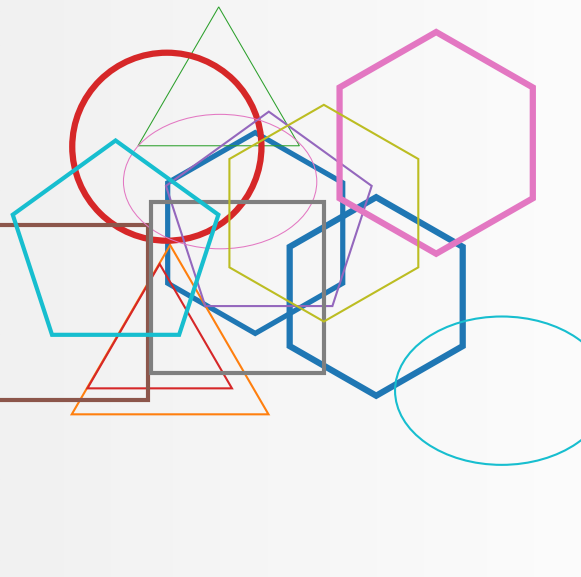[{"shape": "hexagon", "thickness": 2.5, "radius": 0.87, "center": [0.439, 0.596]}, {"shape": "hexagon", "thickness": 3, "radius": 0.86, "center": [0.647, 0.486]}, {"shape": "triangle", "thickness": 1, "radius": 0.98, "center": [0.293, 0.379]}, {"shape": "triangle", "thickness": 0.5, "radius": 0.8, "center": [0.376, 0.827]}, {"shape": "circle", "thickness": 3, "radius": 0.81, "center": [0.287, 0.745]}, {"shape": "triangle", "thickness": 1, "radius": 0.72, "center": [0.275, 0.398]}, {"shape": "pentagon", "thickness": 1, "radius": 0.93, "center": [0.462, 0.62]}, {"shape": "square", "thickness": 2, "radius": 0.76, "center": [0.102, 0.457]}, {"shape": "hexagon", "thickness": 3, "radius": 0.96, "center": [0.75, 0.752]}, {"shape": "oval", "thickness": 0.5, "radius": 0.83, "center": [0.379, 0.685]}, {"shape": "square", "thickness": 2, "radius": 0.74, "center": [0.408, 0.501]}, {"shape": "hexagon", "thickness": 1, "radius": 0.94, "center": [0.557, 0.63]}, {"shape": "oval", "thickness": 1, "radius": 0.92, "center": [0.863, 0.323]}, {"shape": "pentagon", "thickness": 2, "radius": 0.93, "center": [0.199, 0.57]}]